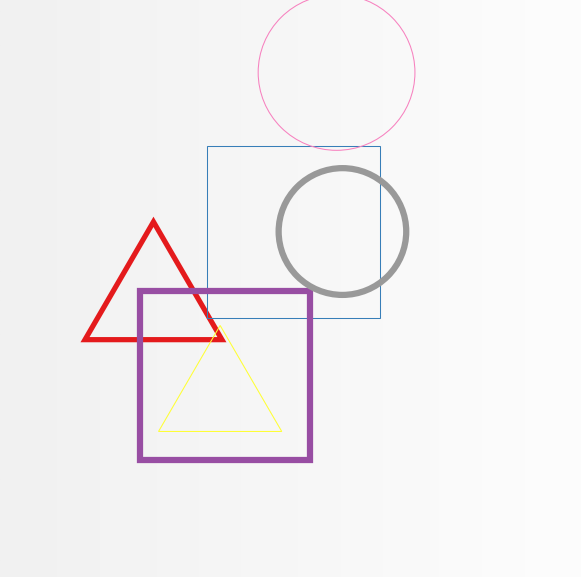[{"shape": "triangle", "thickness": 2.5, "radius": 0.68, "center": [0.264, 0.479]}, {"shape": "square", "thickness": 0.5, "radius": 0.74, "center": [0.505, 0.598]}, {"shape": "square", "thickness": 3, "radius": 0.73, "center": [0.387, 0.349]}, {"shape": "triangle", "thickness": 0.5, "radius": 0.61, "center": [0.379, 0.313]}, {"shape": "circle", "thickness": 0.5, "radius": 0.67, "center": [0.579, 0.874]}, {"shape": "circle", "thickness": 3, "radius": 0.55, "center": [0.589, 0.598]}]